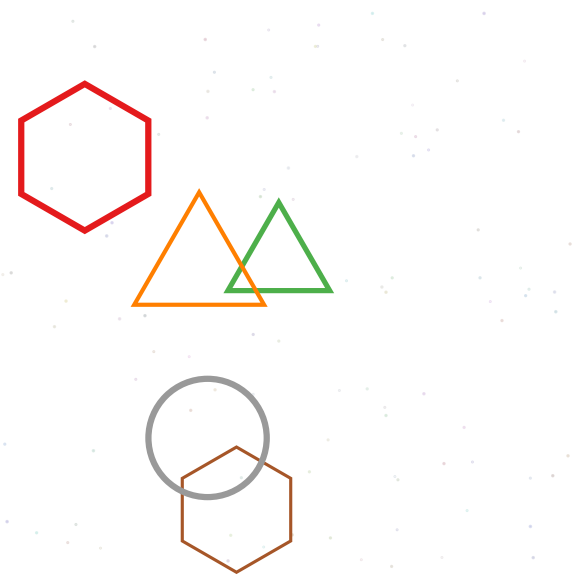[{"shape": "hexagon", "thickness": 3, "radius": 0.64, "center": [0.147, 0.727]}, {"shape": "triangle", "thickness": 2.5, "radius": 0.51, "center": [0.483, 0.547]}, {"shape": "triangle", "thickness": 2, "radius": 0.65, "center": [0.345, 0.536]}, {"shape": "hexagon", "thickness": 1.5, "radius": 0.54, "center": [0.41, 0.117]}, {"shape": "circle", "thickness": 3, "radius": 0.51, "center": [0.359, 0.241]}]